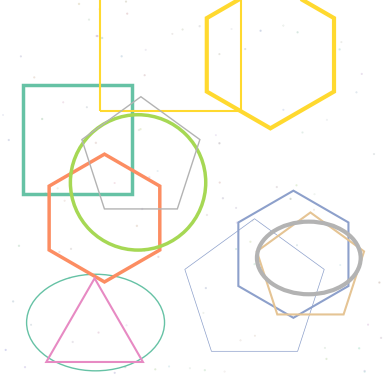[{"shape": "oval", "thickness": 1, "radius": 0.9, "center": [0.248, 0.162]}, {"shape": "square", "thickness": 2.5, "radius": 0.71, "center": [0.201, 0.637]}, {"shape": "hexagon", "thickness": 2.5, "radius": 0.83, "center": [0.271, 0.434]}, {"shape": "hexagon", "thickness": 1.5, "radius": 0.83, "center": [0.762, 0.34]}, {"shape": "pentagon", "thickness": 0.5, "radius": 0.95, "center": [0.661, 0.241]}, {"shape": "triangle", "thickness": 1.5, "radius": 0.72, "center": [0.246, 0.132]}, {"shape": "circle", "thickness": 2.5, "radius": 0.88, "center": [0.359, 0.526]}, {"shape": "hexagon", "thickness": 3, "radius": 0.95, "center": [0.702, 0.858]}, {"shape": "square", "thickness": 1.5, "radius": 0.91, "center": [0.443, 0.894]}, {"shape": "pentagon", "thickness": 1.5, "radius": 0.73, "center": [0.806, 0.302]}, {"shape": "oval", "thickness": 3, "radius": 0.67, "center": [0.802, 0.33]}, {"shape": "pentagon", "thickness": 1, "radius": 0.81, "center": [0.366, 0.588]}]